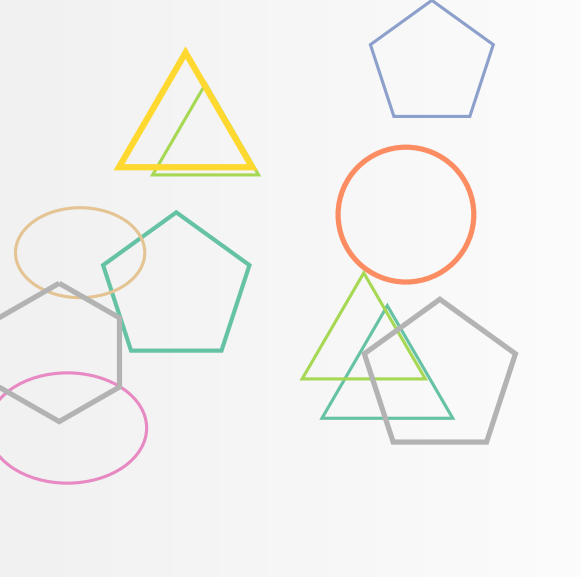[{"shape": "pentagon", "thickness": 2, "radius": 0.66, "center": [0.303, 0.499]}, {"shape": "triangle", "thickness": 1.5, "radius": 0.65, "center": [0.666, 0.34]}, {"shape": "circle", "thickness": 2.5, "radius": 0.58, "center": [0.698, 0.628]}, {"shape": "pentagon", "thickness": 1.5, "radius": 0.56, "center": [0.743, 0.887]}, {"shape": "oval", "thickness": 1.5, "radius": 0.68, "center": [0.116, 0.258]}, {"shape": "triangle", "thickness": 1.5, "radius": 0.61, "center": [0.626, 0.404]}, {"shape": "triangle", "thickness": 1.5, "radius": 0.53, "center": [0.354, 0.749]}, {"shape": "triangle", "thickness": 3, "radius": 0.66, "center": [0.319, 0.776]}, {"shape": "oval", "thickness": 1.5, "radius": 0.56, "center": [0.138, 0.562]}, {"shape": "pentagon", "thickness": 2.5, "radius": 0.68, "center": [0.757, 0.344]}, {"shape": "hexagon", "thickness": 2.5, "radius": 0.6, "center": [0.102, 0.389]}]